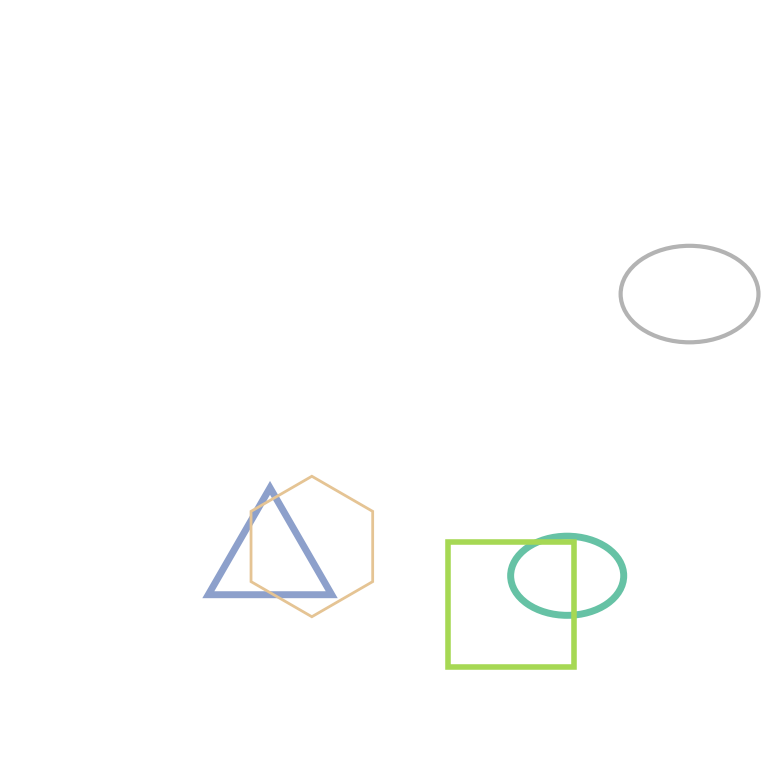[{"shape": "oval", "thickness": 2.5, "radius": 0.37, "center": [0.737, 0.252]}, {"shape": "triangle", "thickness": 2.5, "radius": 0.46, "center": [0.351, 0.274]}, {"shape": "square", "thickness": 2, "radius": 0.41, "center": [0.663, 0.215]}, {"shape": "hexagon", "thickness": 1, "radius": 0.46, "center": [0.405, 0.29]}, {"shape": "oval", "thickness": 1.5, "radius": 0.45, "center": [0.896, 0.618]}]